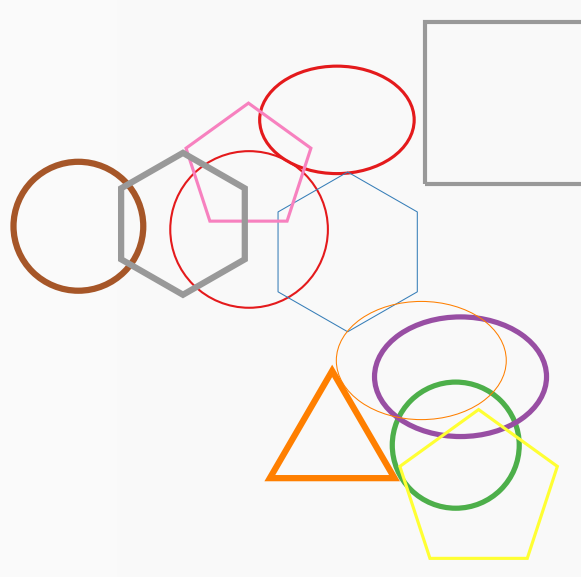[{"shape": "circle", "thickness": 1, "radius": 0.68, "center": [0.429, 0.602]}, {"shape": "oval", "thickness": 1.5, "radius": 0.66, "center": [0.58, 0.792]}, {"shape": "hexagon", "thickness": 0.5, "radius": 0.69, "center": [0.598, 0.563]}, {"shape": "circle", "thickness": 2.5, "radius": 0.55, "center": [0.784, 0.228]}, {"shape": "oval", "thickness": 2.5, "radius": 0.74, "center": [0.792, 0.347]}, {"shape": "triangle", "thickness": 3, "radius": 0.62, "center": [0.571, 0.233]}, {"shape": "oval", "thickness": 0.5, "radius": 0.73, "center": [0.725, 0.375]}, {"shape": "pentagon", "thickness": 1.5, "radius": 0.71, "center": [0.823, 0.147]}, {"shape": "circle", "thickness": 3, "radius": 0.56, "center": [0.135, 0.607]}, {"shape": "pentagon", "thickness": 1.5, "radius": 0.56, "center": [0.427, 0.708]}, {"shape": "hexagon", "thickness": 3, "radius": 0.61, "center": [0.315, 0.612]}, {"shape": "square", "thickness": 2, "radius": 0.7, "center": [0.872, 0.822]}]